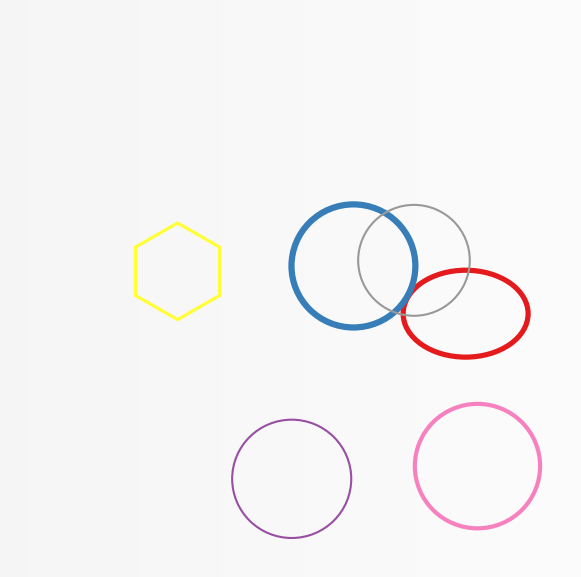[{"shape": "oval", "thickness": 2.5, "radius": 0.54, "center": [0.801, 0.456]}, {"shape": "circle", "thickness": 3, "radius": 0.53, "center": [0.608, 0.539]}, {"shape": "circle", "thickness": 1, "radius": 0.51, "center": [0.502, 0.17]}, {"shape": "hexagon", "thickness": 1.5, "radius": 0.42, "center": [0.305, 0.529]}, {"shape": "circle", "thickness": 2, "radius": 0.54, "center": [0.821, 0.192]}, {"shape": "circle", "thickness": 1, "radius": 0.48, "center": [0.712, 0.548]}]